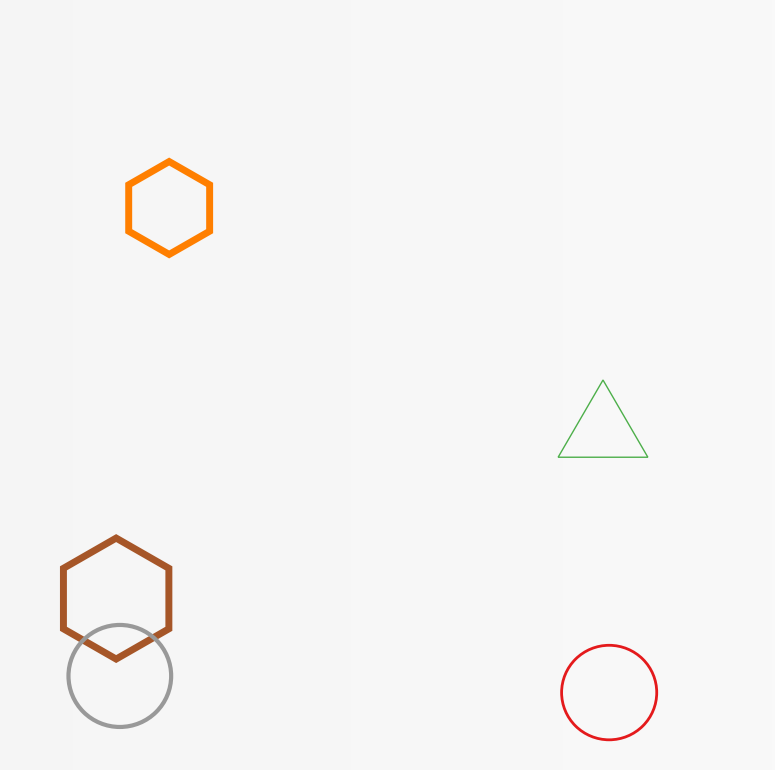[{"shape": "circle", "thickness": 1, "radius": 0.31, "center": [0.786, 0.101]}, {"shape": "triangle", "thickness": 0.5, "radius": 0.33, "center": [0.778, 0.44]}, {"shape": "hexagon", "thickness": 2.5, "radius": 0.3, "center": [0.218, 0.73]}, {"shape": "hexagon", "thickness": 2.5, "radius": 0.39, "center": [0.15, 0.223]}, {"shape": "circle", "thickness": 1.5, "radius": 0.33, "center": [0.155, 0.122]}]